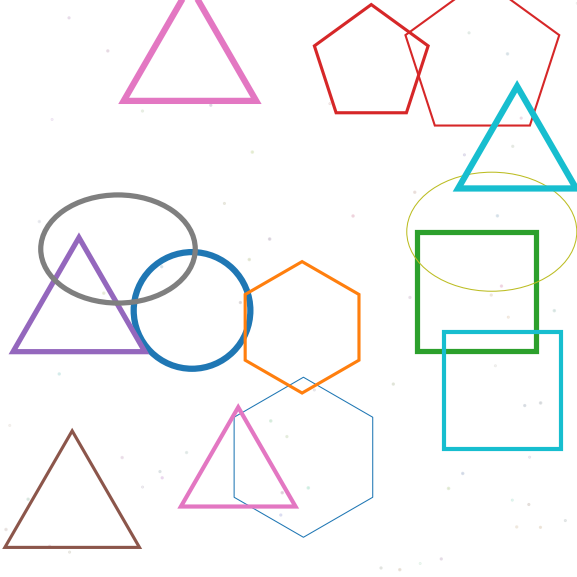[{"shape": "hexagon", "thickness": 0.5, "radius": 0.69, "center": [0.525, 0.207]}, {"shape": "circle", "thickness": 3, "radius": 0.5, "center": [0.333, 0.462]}, {"shape": "hexagon", "thickness": 1.5, "radius": 0.57, "center": [0.523, 0.432]}, {"shape": "square", "thickness": 2.5, "radius": 0.52, "center": [0.825, 0.494]}, {"shape": "pentagon", "thickness": 1.5, "radius": 0.52, "center": [0.643, 0.888]}, {"shape": "pentagon", "thickness": 1, "radius": 0.7, "center": [0.835, 0.895]}, {"shape": "triangle", "thickness": 2.5, "radius": 0.66, "center": [0.137, 0.456]}, {"shape": "triangle", "thickness": 1.5, "radius": 0.67, "center": [0.125, 0.119]}, {"shape": "triangle", "thickness": 2, "radius": 0.57, "center": [0.413, 0.179]}, {"shape": "triangle", "thickness": 3, "radius": 0.66, "center": [0.329, 0.891]}, {"shape": "oval", "thickness": 2.5, "radius": 0.67, "center": [0.204, 0.568]}, {"shape": "oval", "thickness": 0.5, "radius": 0.74, "center": [0.852, 0.598]}, {"shape": "triangle", "thickness": 3, "radius": 0.59, "center": [0.895, 0.732]}, {"shape": "square", "thickness": 2, "radius": 0.51, "center": [0.87, 0.324]}]